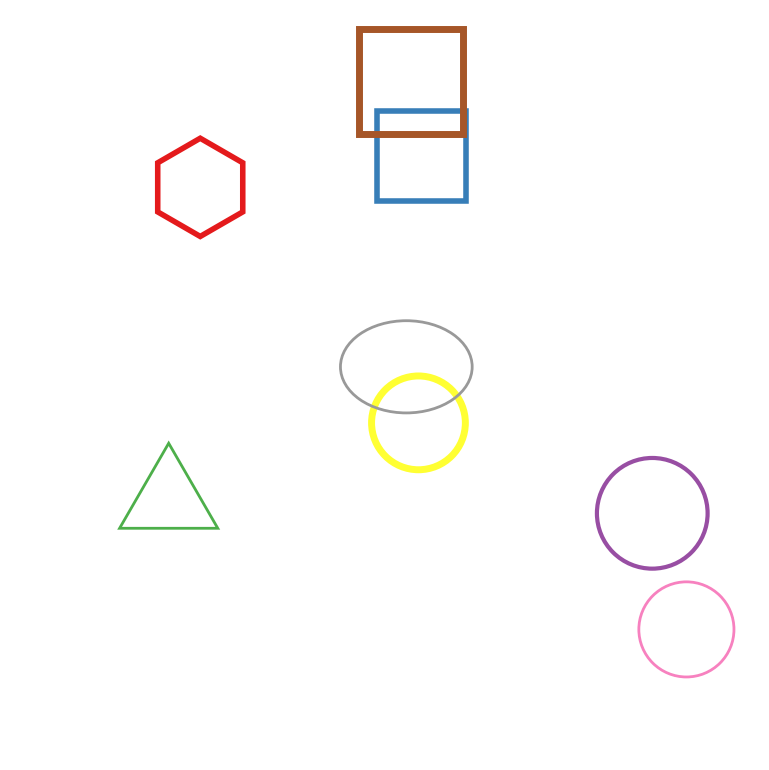[{"shape": "hexagon", "thickness": 2, "radius": 0.32, "center": [0.26, 0.757]}, {"shape": "square", "thickness": 2, "radius": 0.29, "center": [0.547, 0.797]}, {"shape": "triangle", "thickness": 1, "radius": 0.37, "center": [0.219, 0.351]}, {"shape": "circle", "thickness": 1.5, "radius": 0.36, "center": [0.847, 0.333]}, {"shape": "circle", "thickness": 2.5, "radius": 0.3, "center": [0.543, 0.451]}, {"shape": "square", "thickness": 2.5, "radius": 0.34, "center": [0.534, 0.894]}, {"shape": "circle", "thickness": 1, "radius": 0.31, "center": [0.891, 0.183]}, {"shape": "oval", "thickness": 1, "radius": 0.43, "center": [0.528, 0.524]}]